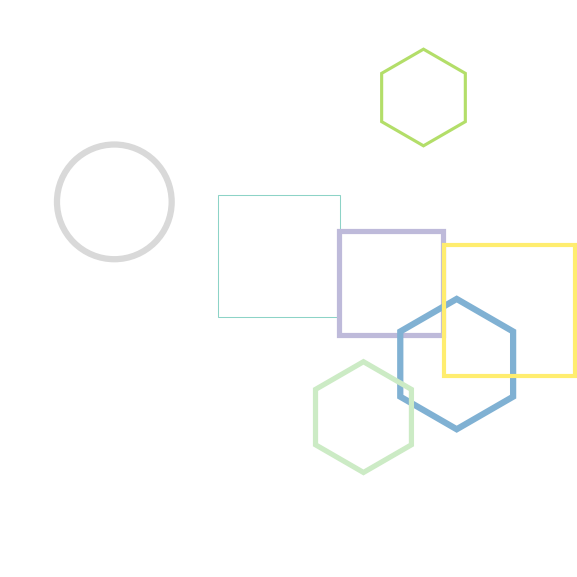[{"shape": "square", "thickness": 0.5, "radius": 0.53, "center": [0.484, 0.556]}, {"shape": "square", "thickness": 2.5, "radius": 0.45, "center": [0.677, 0.509]}, {"shape": "hexagon", "thickness": 3, "radius": 0.56, "center": [0.791, 0.369]}, {"shape": "hexagon", "thickness": 1.5, "radius": 0.42, "center": [0.733, 0.83]}, {"shape": "circle", "thickness": 3, "radius": 0.5, "center": [0.198, 0.65]}, {"shape": "hexagon", "thickness": 2.5, "radius": 0.48, "center": [0.629, 0.277]}, {"shape": "square", "thickness": 2, "radius": 0.57, "center": [0.882, 0.462]}]